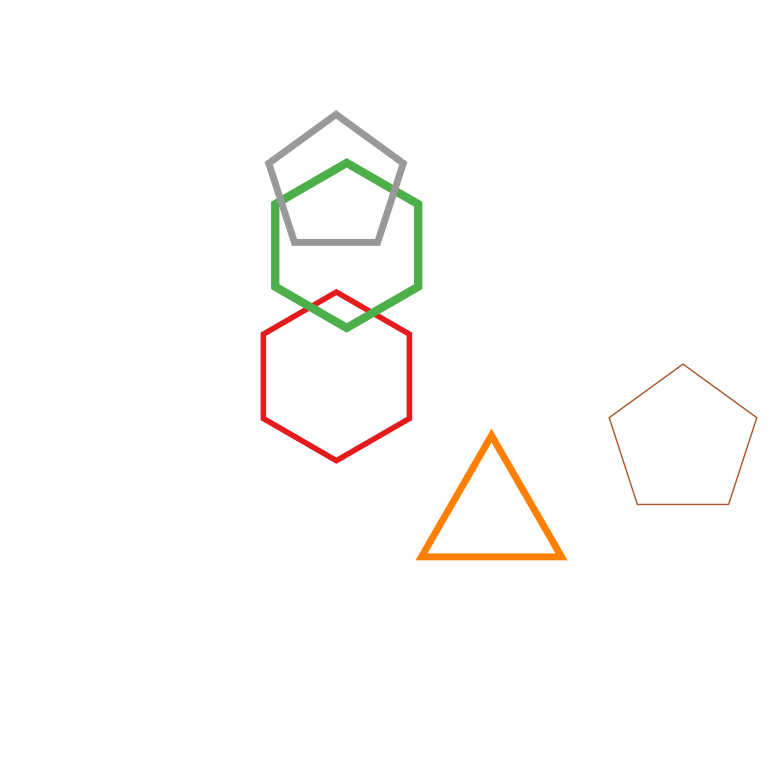[{"shape": "hexagon", "thickness": 2, "radius": 0.55, "center": [0.437, 0.511]}, {"shape": "hexagon", "thickness": 3, "radius": 0.54, "center": [0.45, 0.681]}, {"shape": "triangle", "thickness": 2.5, "radius": 0.53, "center": [0.638, 0.329]}, {"shape": "pentagon", "thickness": 0.5, "radius": 0.5, "center": [0.887, 0.426]}, {"shape": "pentagon", "thickness": 2.5, "radius": 0.46, "center": [0.436, 0.76]}]